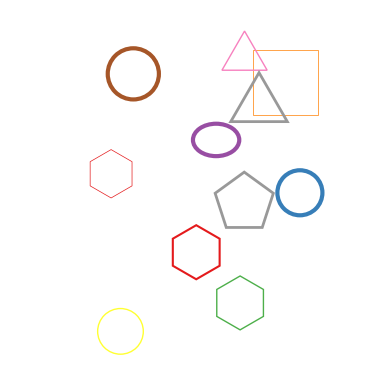[{"shape": "hexagon", "thickness": 0.5, "radius": 0.31, "center": [0.289, 0.549]}, {"shape": "hexagon", "thickness": 1.5, "radius": 0.35, "center": [0.51, 0.345]}, {"shape": "circle", "thickness": 3, "radius": 0.29, "center": [0.779, 0.499]}, {"shape": "hexagon", "thickness": 1, "radius": 0.35, "center": [0.624, 0.213]}, {"shape": "oval", "thickness": 3, "radius": 0.3, "center": [0.561, 0.637]}, {"shape": "square", "thickness": 0.5, "radius": 0.42, "center": [0.742, 0.786]}, {"shape": "circle", "thickness": 1, "radius": 0.3, "center": [0.313, 0.139]}, {"shape": "circle", "thickness": 3, "radius": 0.33, "center": [0.346, 0.808]}, {"shape": "triangle", "thickness": 1, "radius": 0.34, "center": [0.635, 0.851]}, {"shape": "triangle", "thickness": 2, "radius": 0.42, "center": [0.673, 0.726]}, {"shape": "pentagon", "thickness": 2, "radius": 0.4, "center": [0.634, 0.473]}]